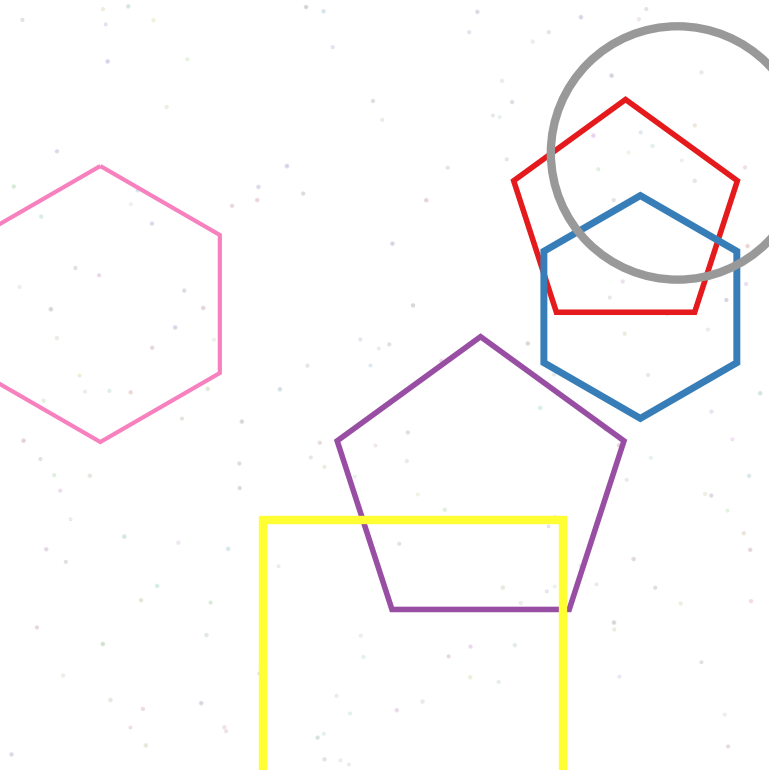[{"shape": "pentagon", "thickness": 2, "radius": 0.76, "center": [0.812, 0.718]}, {"shape": "hexagon", "thickness": 2.5, "radius": 0.72, "center": [0.832, 0.601]}, {"shape": "pentagon", "thickness": 2, "radius": 0.98, "center": [0.624, 0.367]}, {"shape": "square", "thickness": 3, "radius": 0.97, "center": [0.536, 0.13]}, {"shape": "hexagon", "thickness": 1.5, "radius": 0.9, "center": [0.13, 0.605]}, {"shape": "circle", "thickness": 3, "radius": 0.82, "center": [0.88, 0.801]}]